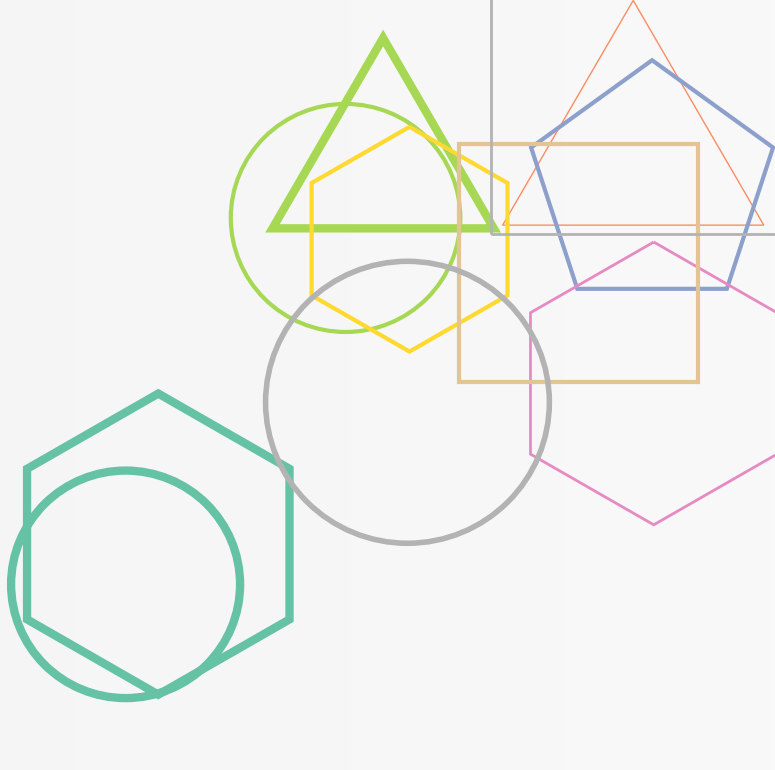[{"shape": "hexagon", "thickness": 3, "radius": 0.98, "center": [0.204, 0.293]}, {"shape": "circle", "thickness": 3, "radius": 0.74, "center": [0.162, 0.241]}, {"shape": "triangle", "thickness": 0.5, "radius": 0.97, "center": [0.817, 0.805]}, {"shape": "pentagon", "thickness": 1.5, "radius": 0.82, "center": [0.841, 0.758]}, {"shape": "hexagon", "thickness": 1, "radius": 0.92, "center": [0.844, 0.502]}, {"shape": "circle", "thickness": 1.5, "radius": 0.74, "center": [0.446, 0.717]}, {"shape": "triangle", "thickness": 3, "radius": 0.82, "center": [0.494, 0.786]}, {"shape": "hexagon", "thickness": 1.5, "radius": 0.73, "center": [0.528, 0.689]}, {"shape": "square", "thickness": 1.5, "radius": 0.77, "center": [0.747, 0.658]}, {"shape": "square", "thickness": 1, "radius": 0.97, "center": [0.828, 0.891]}, {"shape": "circle", "thickness": 2, "radius": 0.92, "center": [0.526, 0.478]}]